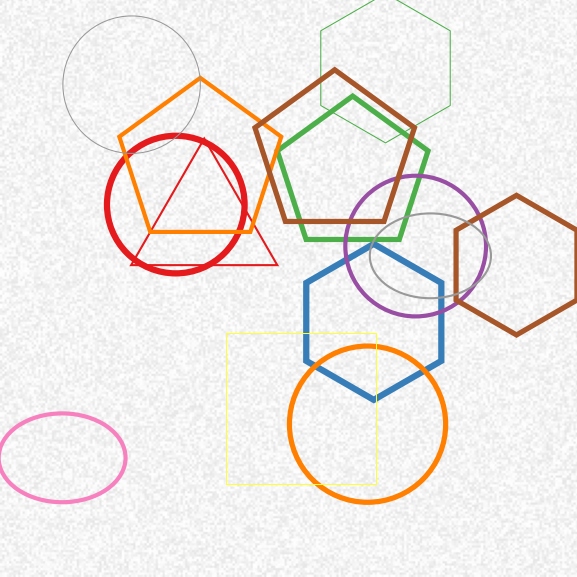[{"shape": "triangle", "thickness": 1, "radius": 0.73, "center": [0.354, 0.613]}, {"shape": "circle", "thickness": 3, "radius": 0.6, "center": [0.304, 0.645]}, {"shape": "hexagon", "thickness": 3, "radius": 0.68, "center": [0.647, 0.442]}, {"shape": "hexagon", "thickness": 0.5, "radius": 0.65, "center": [0.668, 0.881]}, {"shape": "pentagon", "thickness": 2.5, "radius": 0.69, "center": [0.611, 0.695]}, {"shape": "circle", "thickness": 2, "radius": 0.61, "center": [0.72, 0.573]}, {"shape": "pentagon", "thickness": 2, "radius": 0.74, "center": [0.347, 0.717]}, {"shape": "circle", "thickness": 2.5, "radius": 0.68, "center": [0.636, 0.265]}, {"shape": "square", "thickness": 0.5, "radius": 0.65, "center": [0.521, 0.292]}, {"shape": "hexagon", "thickness": 2.5, "radius": 0.6, "center": [0.894, 0.54]}, {"shape": "pentagon", "thickness": 2.5, "radius": 0.73, "center": [0.58, 0.733]}, {"shape": "oval", "thickness": 2, "radius": 0.55, "center": [0.108, 0.206]}, {"shape": "circle", "thickness": 0.5, "radius": 0.59, "center": [0.228, 0.853]}, {"shape": "oval", "thickness": 1, "radius": 0.52, "center": [0.745, 0.556]}]